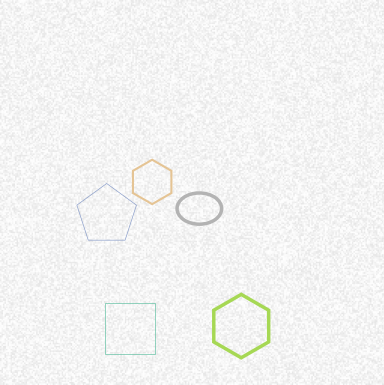[{"shape": "square", "thickness": 0.5, "radius": 0.33, "center": [0.337, 0.147]}, {"shape": "pentagon", "thickness": 0.5, "radius": 0.41, "center": [0.277, 0.442]}, {"shape": "hexagon", "thickness": 2.5, "radius": 0.41, "center": [0.627, 0.153]}, {"shape": "hexagon", "thickness": 1.5, "radius": 0.29, "center": [0.395, 0.527]}, {"shape": "oval", "thickness": 2.5, "radius": 0.29, "center": [0.518, 0.458]}]